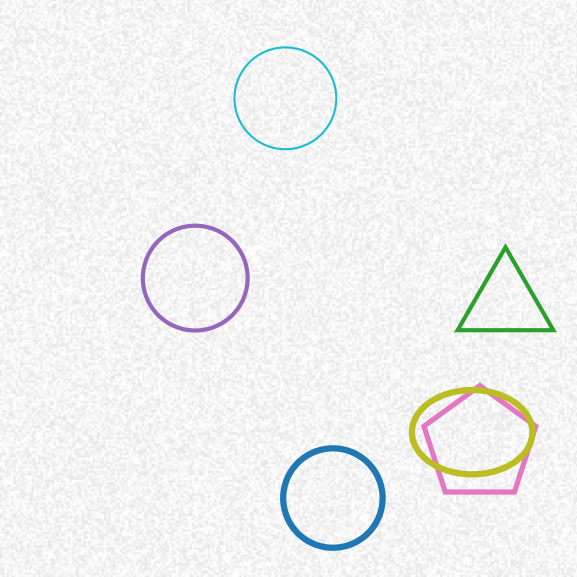[{"shape": "circle", "thickness": 3, "radius": 0.43, "center": [0.576, 0.137]}, {"shape": "triangle", "thickness": 2, "radius": 0.48, "center": [0.875, 0.475]}, {"shape": "circle", "thickness": 2, "radius": 0.45, "center": [0.338, 0.518]}, {"shape": "pentagon", "thickness": 2.5, "radius": 0.51, "center": [0.831, 0.23]}, {"shape": "oval", "thickness": 3, "radius": 0.52, "center": [0.818, 0.251]}, {"shape": "circle", "thickness": 1, "radius": 0.44, "center": [0.494, 0.829]}]